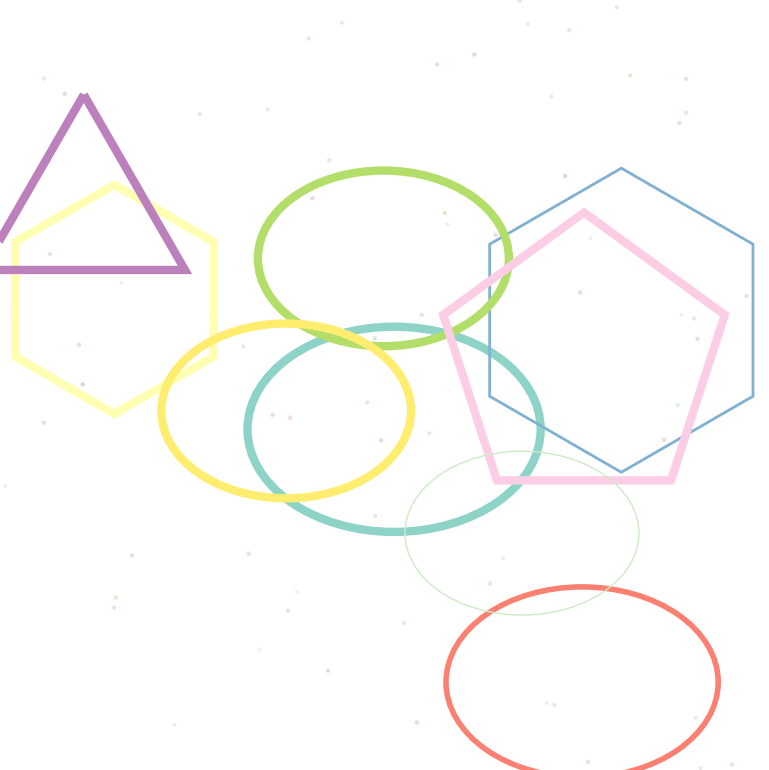[{"shape": "oval", "thickness": 3, "radius": 0.95, "center": [0.512, 0.442]}, {"shape": "hexagon", "thickness": 3, "radius": 0.74, "center": [0.149, 0.611]}, {"shape": "oval", "thickness": 2, "radius": 0.88, "center": [0.756, 0.114]}, {"shape": "hexagon", "thickness": 1, "radius": 0.99, "center": [0.807, 0.584]}, {"shape": "oval", "thickness": 3, "radius": 0.81, "center": [0.498, 0.664]}, {"shape": "pentagon", "thickness": 3, "radius": 0.96, "center": [0.758, 0.532]}, {"shape": "triangle", "thickness": 3, "radius": 0.76, "center": [0.109, 0.725]}, {"shape": "oval", "thickness": 0.5, "radius": 0.76, "center": [0.678, 0.308]}, {"shape": "oval", "thickness": 3, "radius": 0.81, "center": [0.372, 0.466]}]